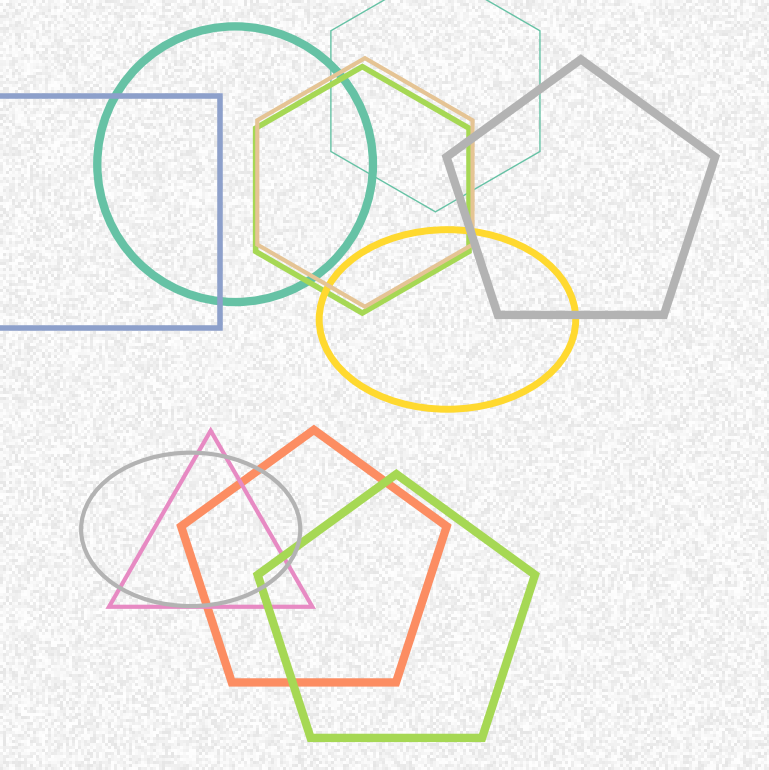[{"shape": "hexagon", "thickness": 0.5, "radius": 0.78, "center": [0.565, 0.882]}, {"shape": "circle", "thickness": 3, "radius": 0.9, "center": [0.305, 0.787]}, {"shape": "pentagon", "thickness": 3, "radius": 0.91, "center": [0.408, 0.26]}, {"shape": "square", "thickness": 2, "radius": 0.75, "center": [0.135, 0.724]}, {"shape": "triangle", "thickness": 1.5, "radius": 0.76, "center": [0.274, 0.288]}, {"shape": "pentagon", "thickness": 3, "radius": 0.95, "center": [0.515, 0.195]}, {"shape": "hexagon", "thickness": 2, "radius": 0.8, "center": [0.471, 0.753]}, {"shape": "oval", "thickness": 2.5, "radius": 0.83, "center": [0.581, 0.585]}, {"shape": "hexagon", "thickness": 1.5, "radius": 0.81, "center": [0.474, 0.763]}, {"shape": "oval", "thickness": 1.5, "radius": 0.71, "center": [0.248, 0.312]}, {"shape": "pentagon", "thickness": 3, "radius": 0.92, "center": [0.754, 0.739]}]